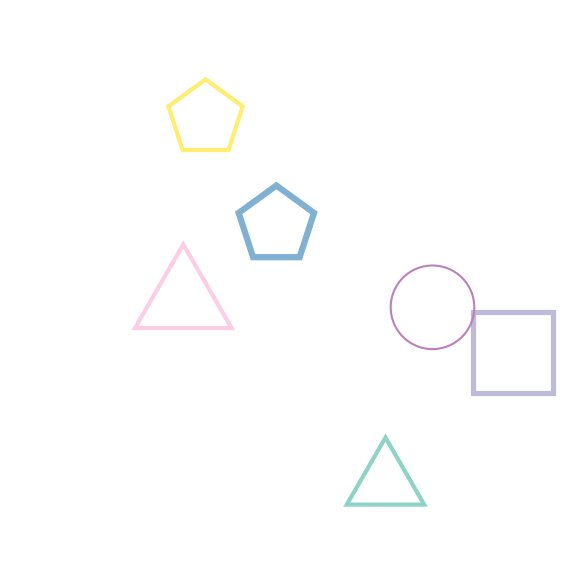[{"shape": "triangle", "thickness": 2, "radius": 0.39, "center": [0.668, 0.164]}, {"shape": "square", "thickness": 2.5, "radius": 0.35, "center": [0.888, 0.389]}, {"shape": "pentagon", "thickness": 3, "radius": 0.34, "center": [0.479, 0.609]}, {"shape": "triangle", "thickness": 2, "radius": 0.48, "center": [0.317, 0.479]}, {"shape": "circle", "thickness": 1, "radius": 0.36, "center": [0.749, 0.467]}, {"shape": "pentagon", "thickness": 2, "radius": 0.34, "center": [0.356, 0.794]}]